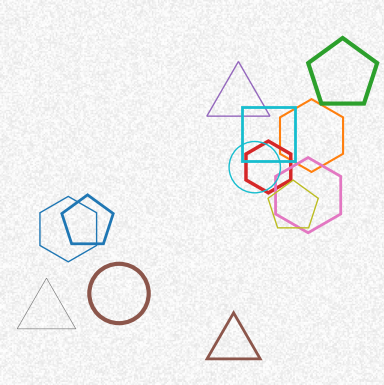[{"shape": "hexagon", "thickness": 1, "radius": 0.42, "center": [0.177, 0.405]}, {"shape": "pentagon", "thickness": 2, "radius": 0.35, "center": [0.227, 0.424]}, {"shape": "hexagon", "thickness": 1.5, "radius": 0.47, "center": [0.809, 0.648]}, {"shape": "pentagon", "thickness": 3, "radius": 0.47, "center": [0.89, 0.807]}, {"shape": "hexagon", "thickness": 2.5, "radius": 0.34, "center": [0.697, 0.566]}, {"shape": "triangle", "thickness": 1, "radius": 0.47, "center": [0.619, 0.746]}, {"shape": "triangle", "thickness": 2, "radius": 0.4, "center": [0.607, 0.108]}, {"shape": "circle", "thickness": 3, "radius": 0.39, "center": [0.309, 0.238]}, {"shape": "hexagon", "thickness": 2, "radius": 0.49, "center": [0.8, 0.493]}, {"shape": "triangle", "thickness": 0.5, "radius": 0.44, "center": [0.121, 0.19]}, {"shape": "pentagon", "thickness": 1, "radius": 0.34, "center": [0.761, 0.464]}, {"shape": "square", "thickness": 2, "radius": 0.35, "center": [0.697, 0.652]}, {"shape": "circle", "thickness": 1, "radius": 0.33, "center": [0.662, 0.566]}]